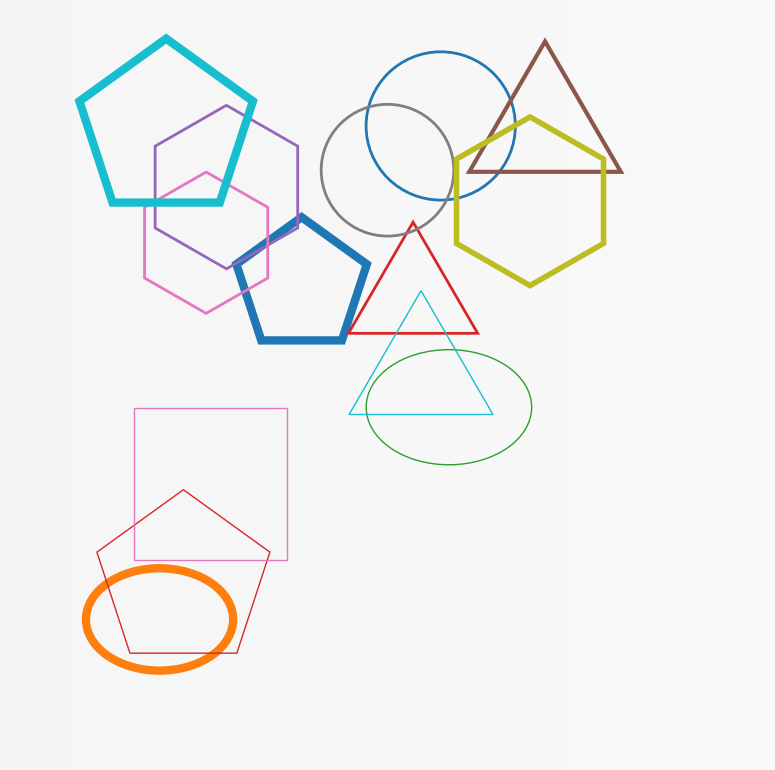[{"shape": "circle", "thickness": 1, "radius": 0.48, "center": [0.569, 0.836]}, {"shape": "pentagon", "thickness": 3, "radius": 0.44, "center": [0.389, 0.629]}, {"shape": "oval", "thickness": 3, "radius": 0.47, "center": [0.206, 0.196]}, {"shape": "oval", "thickness": 0.5, "radius": 0.53, "center": [0.579, 0.471]}, {"shape": "triangle", "thickness": 1, "radius": 0.48, "center": [0.533, 0.615]}, {"shape": "pentagon", "thickness": 0.5, "radius": 0.59, "center": [0.237, 0.247]}, {"shape": "hexagon", "thickness": 1, "radius": 0.53, "center": [0.292, 0.757]}, {"shape": "triangle", "thickness": 1.5, "radius": 0.56, "center": [0.703, 0.833]}, {"shape": "square", "thickness": 0.5, "radius": 0.49, "center": [0.271, 0.372]}, {"shape": "hexagon", "thickness": 1, "radius": 0.46, "center": [0.266, 0.685]}, {"shape": "circle", "thickness": 1, "radius": 0.43, "center": [0.5, 0.779]}, {"shape": "hexagon", "thickness": 2, "radius": 0.55, "center": [0.684, 0.739]}, {"shape": "pentagon", "thickness": 3, "radius": 0.59, "center": [0.214, 0.832]}, {"shape": "triangle", "thickness": 0.5, "radius": 0.54, "center": [0.543, 0.515]}]